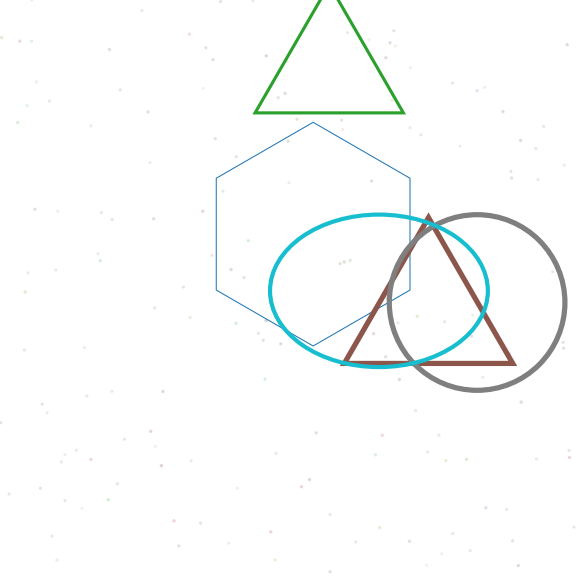[{"shape": "hexagon", "thickness": 0.5, "radius": 0.97, "center": [0.542, 0.594]}, {"shape": "triangle", "thickness": 1.5, "radius": 0.74, "center": [0.57, 0.878]}, {"shape": "triangle", "thickness": 2.5, "radius": 0.84, "center": [0.742, 0.454]}, {"shape": "circle", "thickness": 2.5, "radius": 0.76, "center": [0.826, 0.475]}, {"shape": "oval", "thickness": 2, "radius": 0.94, "center": [0.656, 0.496]}]